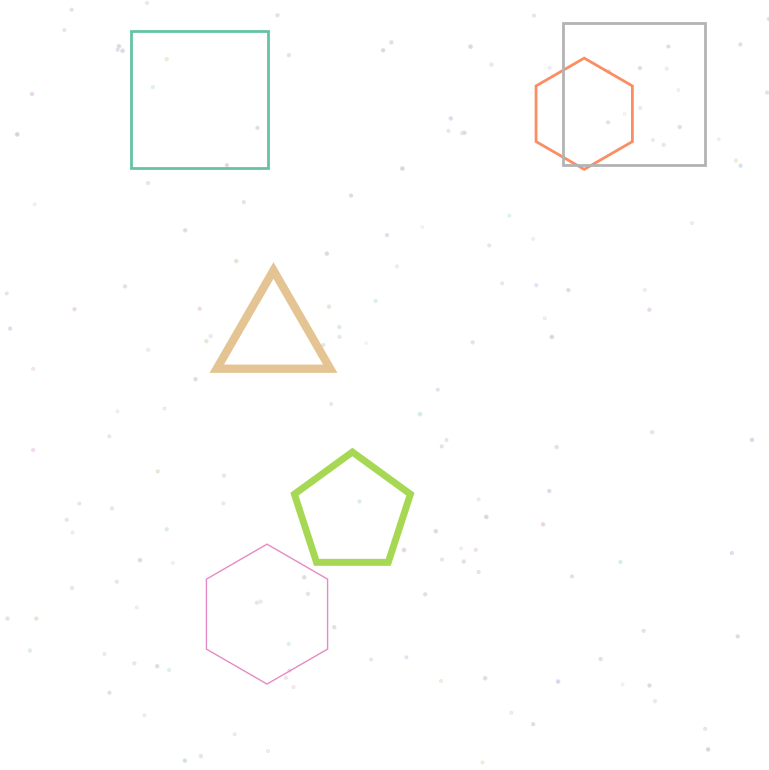[{"shape": "square", "thickness": 1, "radius": 0.45, "center": [0.259, 0.871]}, {"shape": "hexagon", "thickness": 1, "radius": 0.36, "center": [0.759, 0.852]}, {"shape": "hexagon", "thickness": 0.5, "radius": 0.45, "center": [0.347, 0.202]}, {"shape": "pentagon", "thickness": 2.5, "radius": 0.4, "center": [0.458, 0.334]}, {"shape": "triangle", "thickness": 3, "radius": 0.43, "center": [0.355, 0.564]}, {"shape": "square", "thickness": 1, "radius": 0.46, "center": [0.824, 0.878]}]